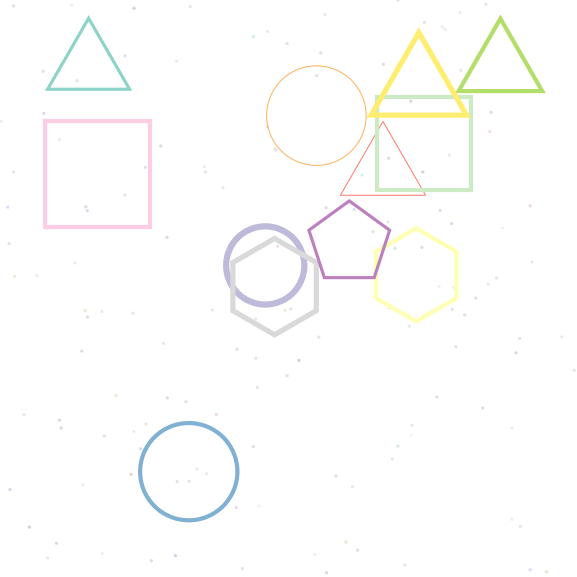[{"shape": "triangle", "thickness": 1.5, "radius": 0.41, "center": [0.153, 0.886]}, {"shape": "hexagon", "thickness": 2, "radius": 0.4, "center": [0.721, 0.523]}, {"shape": "circle", "thickness": 3, "radius": 0.34, "center": [0.459, 0.54]}, {"shape": "triangle", "thickness": 0.5, "radius": 0.43, "center": [0.663, 0.704]}, {"shape": "circle", "thickness": 2, "radius": 0.42, "center": [0.327, 0.182]}, {"shape": "circle", "thickness": 0.5, "radius": 0.43, "center": [0.548, 0.799]}, {"shape": "triangle", "thickness": 2, "radius": 0.42, "center": [0.867, 0.883]}, {"shape": "square", "thickness": 2, "radius": 0.46, "center": [0.169, 0.698]}, {"shape": "hexagon", "thickness": 2.5, "radius": 0.42, "center": [0.475, 0.503]}, {"shape": "pentagon", "thickness": 1.5, "radius": 0.37, "center": [0.605, 0.578]}, {"shape": "square", "thickness": 2, "radius": 0.41, "center": [0.734, 0.751]}, {"shape": "triangle", "thickness": 2.5, "radius": 0.48, "center": [0.725, 0.847]}]